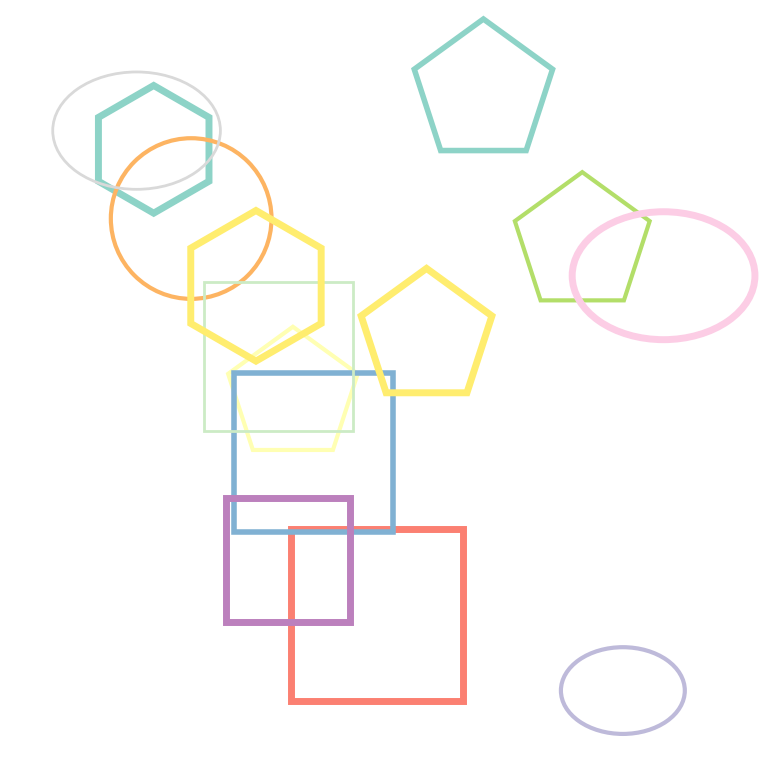[{"shape": "hexagon", "thickness": 2.5, "radius": 0.41, "center": [0.2, 0.806]}, {"shape": "pentagon", "thickness": 2, "radius": 0.47, "center": [0.628, 0.881]}, {"shape": "pentagon", "thickness": 1.5, "radius": 0.44, "center": [0.38, 0.487]}, {"shape": "oval", "thickness": 1.5, "radius": 0.4, "center": [0.809, 0.103]}, {"shape": "square", "thickness": 2.5, "radius": 0.56, "center": [0.489, 0.201]}, {"shape": "square", "thickness": 2, "radius": 0.52, "center": [0.407, 0.412]}, {"shape": "circle", "thickness": 1.5, "radius": 0.52, "center": [0.248, 0.716]}, {"shape": "pentagon", "thickness": 1.5, "radius": 0.46, "center": [0.756, 0.684]}, {"shape": "oval", "thickness": 2.5, "radius": 0.59, "center": [0.862, 0.642]}, {"shape": "oval", "thickness": 1, "radius": 0.54, "center": [0.177, 0.83]}, {"shape": "square", "thickness": 2.5, "radius": 0.4, "center": [0.374, 0.273]}, {"shape": "square", "thickness": 1, "radius": 0.48, "center": [0.362, 0.537]}, {"shape": "pentagon", "thickness": 2.5, "radius": 0.45, "center": [0.554, 0.562]}, {"shape": "hexagon", "thickness": 2.5, "radius": 0.49, "center": [0.332, 0.629]}]